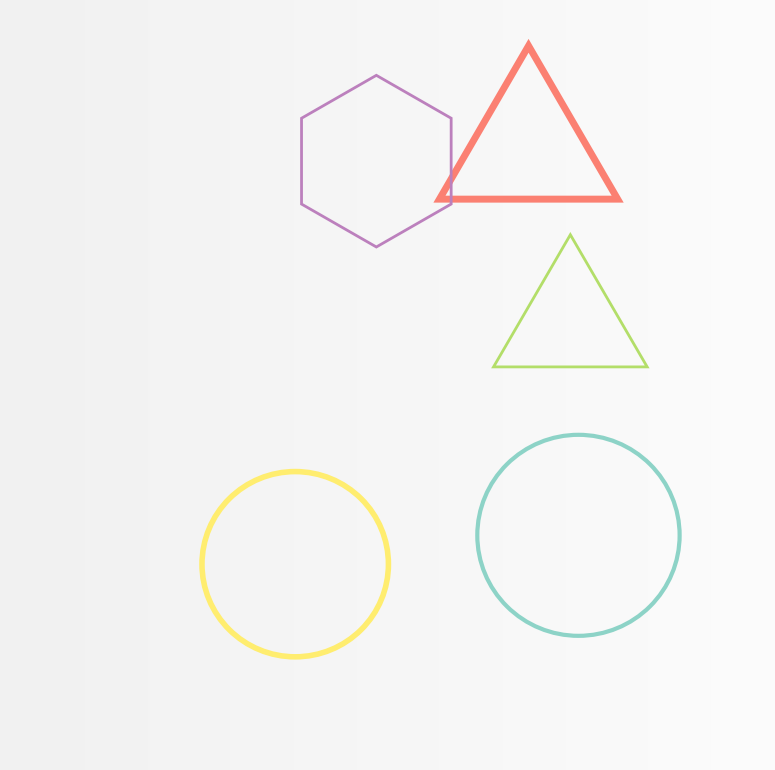[{"shape": "circle", "thickness": 1.5, "radius": 0.65, "center": [0.746, 0.305]}, {"shape": "triangle", "thickness": 2.5, "radius": 0.66, "center": [0.682, 0.808]}, {"shape": "triangle", "thickness": 1, "radius": 0.57, "center": [0.736, 0.581]}, {"shape": "hexagon", "thickness": 1, "radius": 0.56, "center": [0.486, 0.791]}, {"shape": "circle", "thickness": 2, "radius": 0.6, "center": [0.381, 0.267]}]